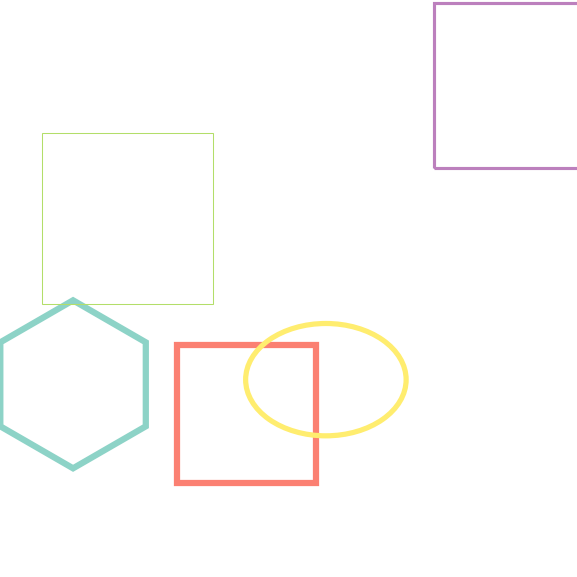[{"shape": "hexagon", "thickness": 3, "radius": 0.73, "center": [0.127, 0.334]}, {"shape": "square", "thickness": 3, "radius": 0.6, "center": [0.427, 0.282]}, {"shape": "square", "thickness": 0.5, "radius": 0.74, "center": [0.22, 0.621]}, {"shape": "square", "thickness": 1.5, "radius": 0.71, "center": [0.894, 0.851]}, {"shape": "oval", "thickness": 2.5, "radius": 0.69, "center": [0.564, 0.342]}]